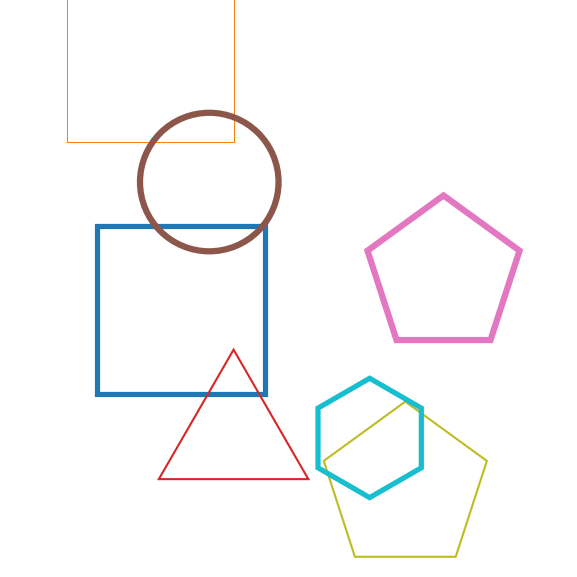[{"shape": "square", "thickness": 2.5, "radius": 0.73, "center": [0.313, 0.462]}, {"shape": "square", "thickness": 0.5, "radius": 0.72, "center": [0.261, 0.899]}, {"shape": "triangle", "thickness": 1, "radius": 0.75, "center": [0.404, 0.244]}, {"shape": "circle", "thickness": 3, "radius": 0.6, "center": [0.362, 0.684]}, {"shape": "pentagon", "thickness": 3, "radius": 0.69, "center": [0.768, 0.522]}, {"shape": "pentagon", "thickness": 1, "radius": 0.74, "center": [0.702, 0.155]}, {"shape": "hexagon", "thickness": 2.5, "radius": 0.52, "center": [0.64, 0.241]}]